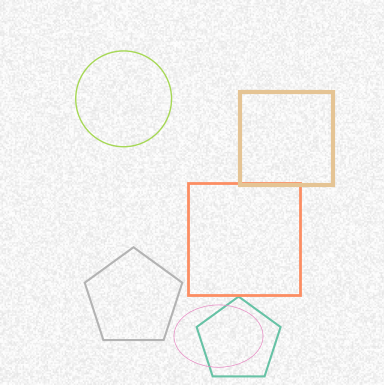[{"shape": "pentagon", "thickness": 1.5, "radius": 0.57, "center": [0.62, 0.115]}, {"shape": "square", "thickness": 2, "radius": 0.73, "center": [0.634, 0.379]}, {"shape": "oval", "thickness": 0.5, "radius": 0.58, "center": [0.568, 0.127]}, {"shape": "circle", "thickness": 1, "radius": 0.62, "center": [0.321, 0.743]}, {"shape": "square", "thickness": 3, "radius": 0.61, "center": [0.744, 0.64]}, {"shape": "pentagon", "thickness": 1.5, "radius": 0.67, "center": [0.347, 0.225]}]